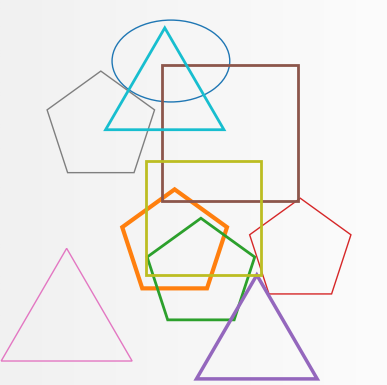[{"shape": "oval", "thickness": 1, "radius": 0.76, "center": [0.441, 0.842]}, {"shape": "pentagon", "thickness": 3, "radius": 0.71, "center": [0.451, 0.366]}, {"shape": "pentagon", "thickness": 2, "radius": 0.73, "center": [0.519, 0.287]}, {"shape": "pentagon", "thickness": 1, "radius": 0.69, "center": [0.775, 0.348]}, {"shape": "triangle", "thickness": 2.5, "radius": 0.9, "center": [0.663, 0.106]}, {"shape": "square", "thickness": 2, "radius": 0.88, "center": [0.594, 0.655]}, {"shape": "triangle", "thickness": 1, "radius": 0.98, "center": [0.172, 0.16]}, {"shape": "pentagon", "thickness": 1, "radius": 0.73, "center": [0.26, 0.67]}, {"shape": "square", "thickness": 2, "radius": 0.74, "center": [0.526, 0.433]}, {"shape": "triangle", "thickness": 2, "radius": 0.88, "center": [0.425, 0.751]}]